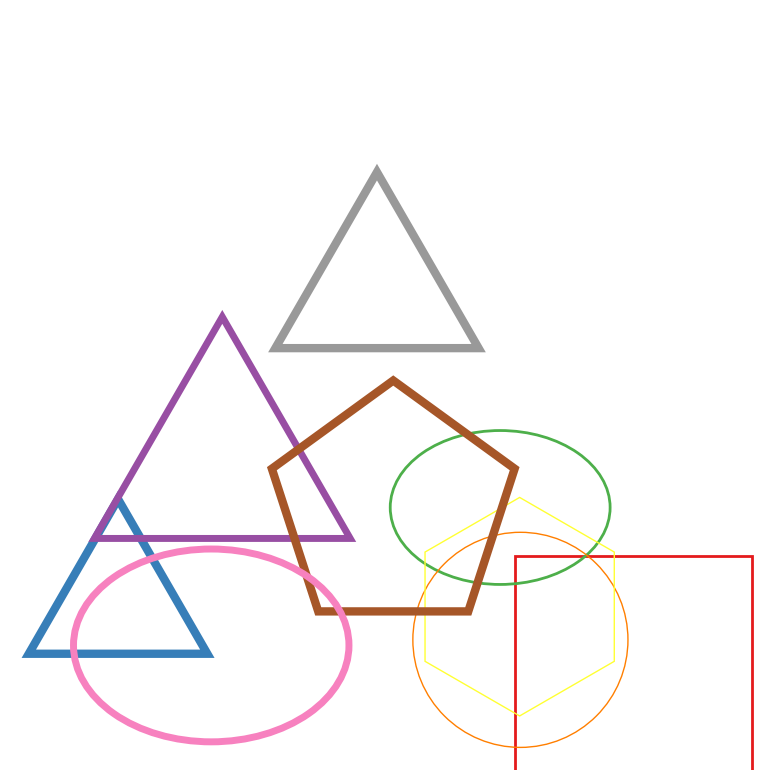[{"shape": "square", "thickness": 1, "radius": 0.77, "center": [0.823, 0.125]}, {"shape": "triangle", "thickness": 3, "radius": 0.67, "center": [0.153, 0.218]}, {"shape": "oval", "thickness": 1, "radius": 0.71, "center": [0.65, 0.341]}, {"shape": "triangle", "thickness": 2.5, "radius": 0.96, "center": [0.289, 0.397]}, {"shape": "circle", "thickness": 0.5, "radius": 0.7, "center": [0.676, 0.169]}, {"shape": "hexagon", "thickness": 0.5, "radius": 0.71, "center": [0.675, 0.212]}, {"shape": "pentagon", "thickness": 3, "radius": 0.83, "center": [0.511, 0.34]}, {"shape": "oval", "thickness": 2.5, "radius": 0.89, "center": [0.274, 0.162]}, {"shape": "triangle", "thickness": 3, "radius": 0.76, "center": [0.49, 0.624]}]